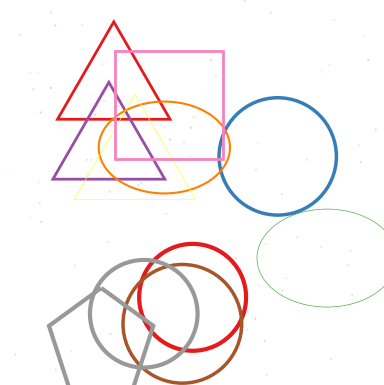[{"shape": "triangle", "thickness": 2, "radius": 0.84, "center": [0.296, 0.775]}, {"shape": "circle", "thickness": 3, "radius": 0.69, "center": [0.5, 0.228]}, {"shape": "circle", "thickness": 2.5, "radius": 0.76, "center": [0.721, 0.594]}, {"shape": "oval", "thickness": 0.5, "radius": 0.91, "center": [0.849, 0.33]}, {"shape": "triangle", "thickness": 2, "radius": 0.84, "center": [0.283, 0.619]}, {"shape": "oval", "thickness": 1.5, "radius": 0.85, "center": [0.427, 0.617]}, {"shape": "triangle", "thickness": 0.5, "radius": 0.91, "center": [0.35, 0.573]}, {"shape": "circle", "thickness": 2.5, "radius": 0.77, "center": [0.474, 0.159]}, {"shape": "square", "thickness": 2, "radius": 0.7, "center": [0.44, 0.727]}, {"shape": "circle", "thickness": 3, "radius": 0.7, "center": [0.373, 0.185]}, {"shape": "pentagon", "thickness": 3, "radius": 0.71, "center": [0.263, 0.11]}]